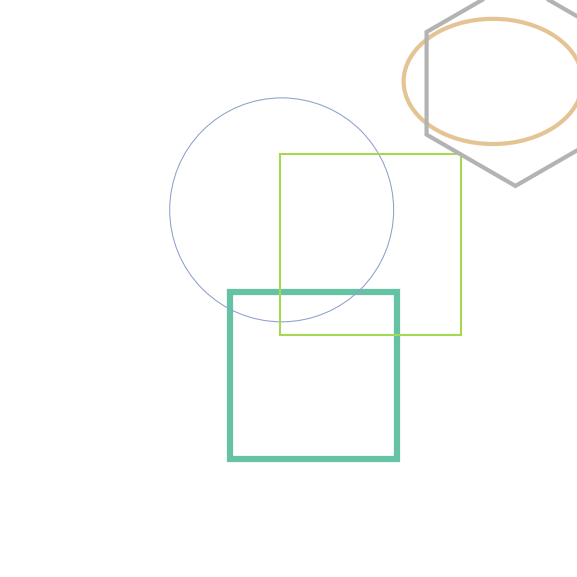[{"shape": "square", "thickness": 3, "radius": 0.72, "center": [0.542, 0.35]}, {"shape": "circle", "thickness": 0.5, "radius": 0.97, "center": [0.488, 0.636]}, {"shape": "square", "thickness": 1, "radius": 0.78, "center": [0.642, 0.575]}, {"shape": "oval", "thickness": 2, "radius": 0.77, "center": [0.854, 0.858]}, {"shape": "hexagon", "thickness": 2, "radius": 0.89, "center": [0.893, 0.855]}]